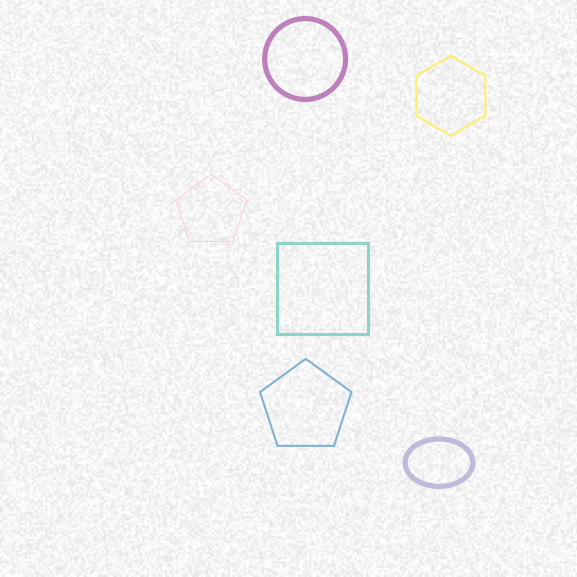[{"shape": "square", "thickness": 1.5, "radius": 0.39, "center": [0.558, 0.499]}, {"shape": "oval", "thickness": 2.5, "radius": 0.29, "center": [0.76, 0.198]}, {"shape": "pentagon", "thickness": 1, "radius": 0.42, "center": [0.529, 0.294]}, {"shape": "pentagon", "thickness": 0.5, "radius": 0.32, "center": [0.366, 0.633]}, {"shape": "circle", "thickness": 2.5, "radius": 0.35, "center": [0.528, 0.897]}, {"shape": "hexagon", "thickness": 1, "radius": 0.35, "center": [0.781, 0.833]}]